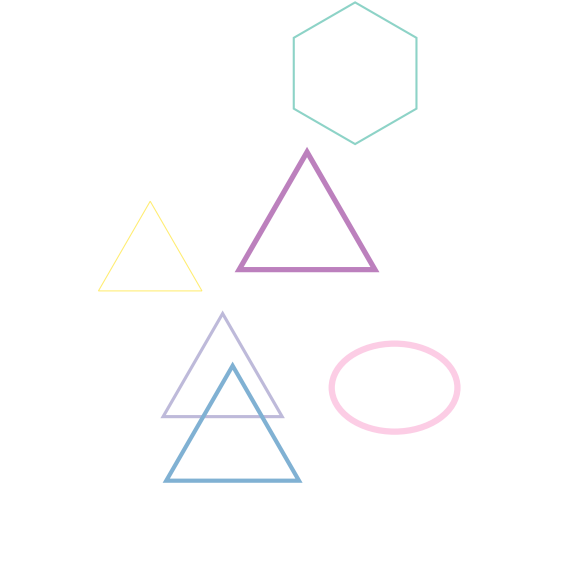[{"shape": "hexagon", "thickness": 1, "radius": 0.61, "center": [0.615, 0.872]}, {"shape": "triangle", "thickness": 1.5, "radius": 0.59, "center": [0.386, 0.337]}, {"shape": "triangle", "thickness": 2, "radius": 0.66, "center": [0.403, 0.233]}, {"shape": "oval", "thickness": 3, "radius": 0.54, "center": [0.683, 0.328]}, {"shape": "triangle", "thickness": 2.5, "radius": 0.68, "center": [0.532, 0.6]}, {"shape": "triangle", "thickness": 0.5, "radius": 0.52, "center": [0.26, 0.547]}]